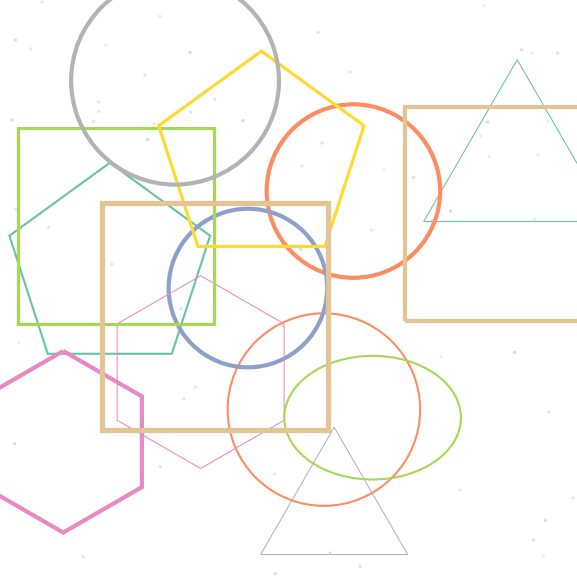[{"shape": "triangle", "thickness": 0.5, "radius": 0.93, "center": [0.896, 0.709]}, {"shape": "pentagon", "thickness": 1, "radius": 0.91, "center": [0.19, 0.534]}, {"shape": "circle", "thickness": 2, "radius": 0.75, "center": [0.612, 0.668]}, {"shape": "circle", "thickness": 1, "radius": 0.83, "center": [0.561, 0.29]}, {"shape": "circle", "thickness": 2, "radius": 0.69, "center": [0.429, 0.5]}, {"shape": "hexagon", "thickness": 2, "radius": 0.79, "center": [0.11, 0.234]}, {"shape": "hexagon", "thickness": 0.5, "radius": 0.83, "center": [0.347, 0.355]}, {"shape": "square", "thickness": 1.5, "radius": 0.85, "center": [0.201, 0.608]}, {"shape": "oval", "thickness": 1, "radius": 0.76, "center": [0.645, 0.276]}, {"shape": "pentagon", "thickness": 1.5, "radius": 0.93, "center": [0.453, 0.724]}, {"shape": "square", "thickness": 2, "radius": 0.93, "center": [0.886, 0.628]}, {"shape": "square", "thickness": 2.5, "radius": 0.98, "center": [0.372, 0.451]}, {"shape": "triangle", "thickness": 0.5, "radius": 0.73, "center": [0.579, 0.112]}, {"shape": "circle", "thickness": 2, "radius": 0.9, "center": [0.303, 0.859]}]